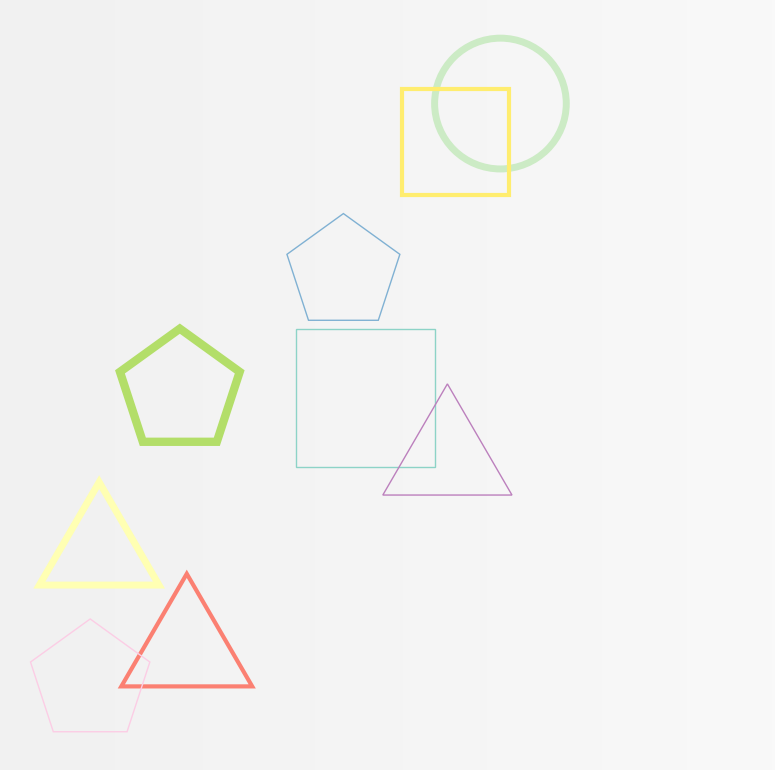[{"shape": "square", "thickness": 0.5, "radius": 0.45, "center": [0.471, 0.484]}, {"shape": "triangle", "thickness": 2.5, "radius": 0.45, "center": [0.128, 0.285]}, {"shape": "triangle", "thickness": 1.5, "radius": 0.49, "center": [0.241, 0.157]}, {"shape": "pentagon", "thickness": 0.5, "radius": 0.38, "center": [0.443, 0.646]}, {"shape": "pentagon", "thickness": 3, "radius": 0.41, "center": [0.232, 0.492]}, {"shape": "pentagon", "thickness": 0.5, "radius": 0.4, "center": [0.116, 0.115]}, {"shape": "triangle", "thickness": 0.5, "radius": 0.48, "center": [0.577, 0.405]}, {"shape": "circle", "thickness": 2.5, "radius": 0.42, "center": [0.646, 0.866]}, {"shape": "square", "thickness": 1.5, "radius": 0.35, "center": [0.588, 0.816]}]